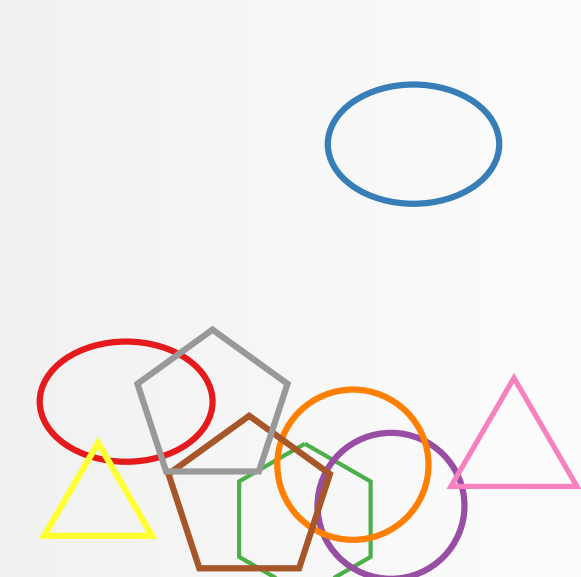[{"shape": "oval", "thickness": 3, "radius": 0.74, "center": [0.217, 0.304]}, {"shape": "oval", "thickness": 3, "radius": 0.74, "center": [0.711, 0.75]}, {"shape": "hexagon", "thickness": 2, "radius": 0.65, "center": [0.524, 0.1]}, {"shape": "circle", "thickness": 3, "radius": 0.63, "center": [0.673, 0.123]}, {"shape": "circle", "thickness": 3, "radius": 0.65, "center": [0.607, 0.194]}, {"shape": "triangle", "thickness": 3, "radius": 0.54, "center": [0.169, 0.125]}, {"shape": "pentagon", "thickness": 3, "radius": 0.73, "center": [0.429, 0.133]}, {"shape": "triangle", "thickness": 2.5, "radius": 0.63, "center": [0.884, 0.219]}, {"shape": "pentagon", "thickness": 3, "radius": 0.68, "center": [0.366, 0.293]}]